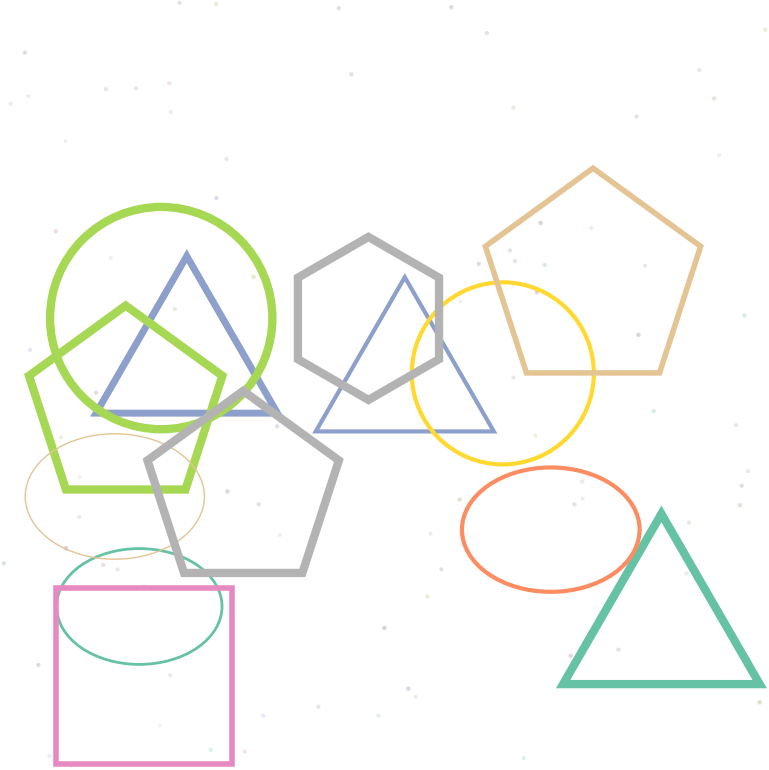[{"shape": "triangle", "thickness": 3, "radius": 0.74, "center": [0.859, 0.185]}, {"shape": "oval", "thickness": 1, "radius": 0.54, "center": [0.181, 0.212]}, {"shape": "oval", "thickness": 1.5, "radius": 0.58, "center": [0.715, 0.312]}, {"shape": "triangle", "thickness": 2.5, "radius": 0.68, "center": [0.243, 0.531]}, {"shape": "triangle", "thickness": 1.5, "radius": 0.67, "center": [0.526, 0.506]}, {"shape": "square", "thickness": 2, "radius": 0.57, "center": [0.187, 0.123]}, {"shape": "circle", "thickness": 3, "radius": 0.72, "center": [0.209, 0.587]}, {"shape": "pentagon", "thickness": 3, "radius": 0.66, "center": [0.163, 0.471]}, {"shape": "circle", "thickness": 1.5, "radius": 0.59, "center": [0.653, 0.515]}, {"shape": "oval", "thickness": 0.5, "radius": 0.58, "center": [0.149, 0.355]}, {"shape": "pentagon", "thickness": 2, "radius": 0.73, "center": [0.77, 0.635]}, {"shape": "pentagon", "thickness": 3, "radius": 0.65, "center": [0.316, 0.362]}, {"shape": "hexagon", "thickness": 3, "radius": 0.53, "center": [0.479, 0.586]}]